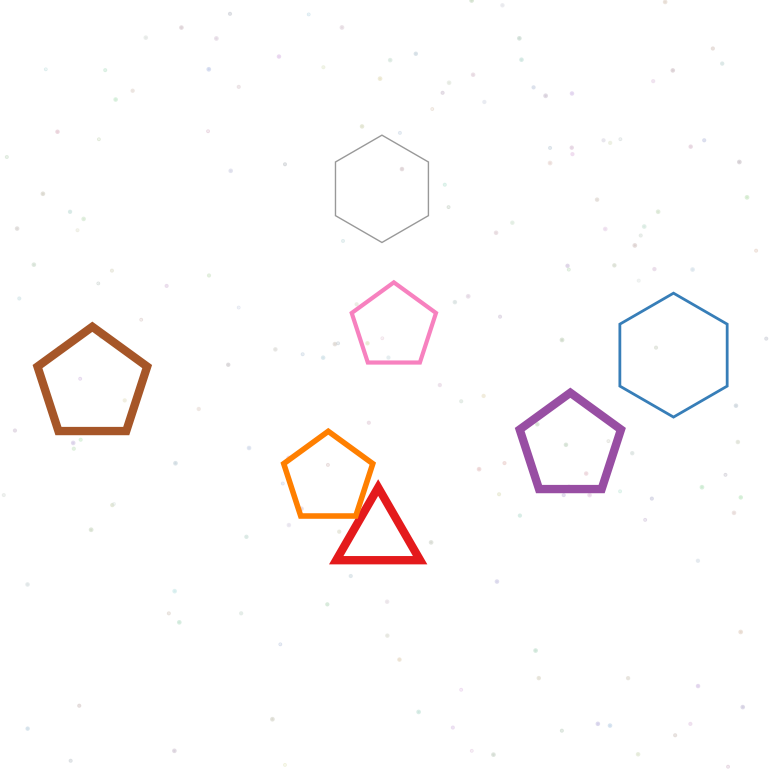[{"shape": "triangle", "thickness": 3, "radius": 0.31, "center": [0.491, 0.304]}, {"shape": "hexagon", "thickness": 1, "radius": 0.4, "center": [0.875, 0.539]}, {"shape": "pentagon", "thickness": 3, "radius": 0.35, "center": [0.741, 0.421]}, {"shape": "pentagon", "thickness": 2, "radius": 0.3, "center": [0.426, 0.379]}, {"shape": "pentagon", "thickness": 3, "radius": 0.37, "center": [0.12, 0.501]}, {"shape": "pentagon", "thickness": 1.5, "radius": 0.29, "center": [0.511, 0.576]}, {"shape": "hexagon", "thickness": 0.5, "radius": 0.35, "center": [0.496, 0.755]}]